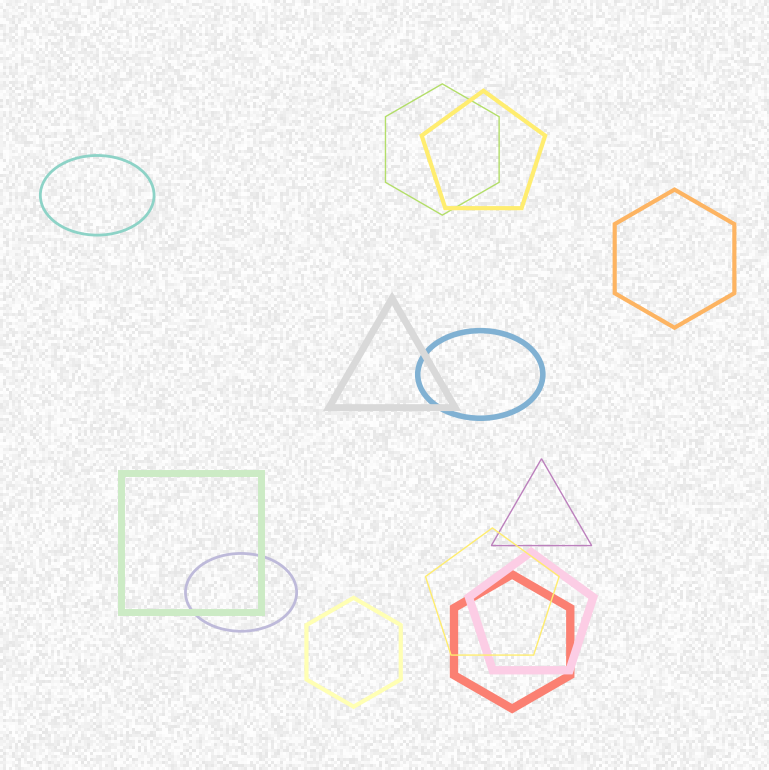[{"shape": "oval", "thickness": 1, "radius": 0.37, "center": [0.126, 0.746]}, {"shape": "hexagon", "thickness": 1.5, "radius": 0.35, "center": [0.459, 0.153]}, {"shape": "oval", "thickness": 1, "radius": 0.36, "center": [0.313, 0.231]}, {"shape": "hexagon", "thickness": 3, "radius": 0.44, "center": [0.665, 0.167]}, {"shape": "oval", "thickness": 2, "radius": 0.41, "center": [0.624, 0.514]}, {"shape": "hexagon", "thickness": 1.5, "radius": 0.45, "center": [0.876, 0.664]}, {"shape": "hexagon", "thickness": 0.5, "radius": 0.43, "center": [0.574, 0.806]}, {"shape": "pentagon", "thickness": 3, "radius": 0.42, "center": [0.69, 0.198]}, {"shape": "triangle", "thickness": 2.5, "radius": 0.47, "center": [0.509, 0.518]}, {"shape": "triangle", "thickness": 0.5, "radius": 0.38, "center": [0.703, 0.329]}, {"shape": "square", "thickness": 2.5, "radius": 0.45, "center": [0.248, 0.295]}, {"shape": "pentagon", "thickness": 1.5, "radius": 0.42, "center": [0.628, 0.798]}, {"shape": "pentagon", "thickness": 0.5, "radius": 0.46, "center": [0.639, 0.223]}]